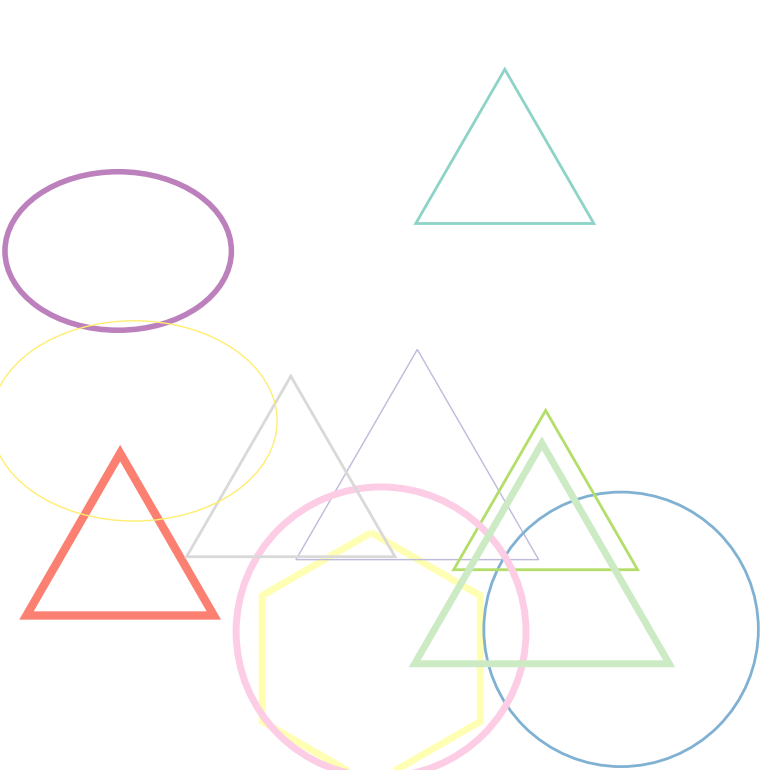[{"shape": "triangle", "thickness": 1, "radius": 0.67, "center": [0.656, 0.777]}, {"shape": "hexagon", "thickness": 2.5, "radius": 0.82, "center": [0.482, 0.145]}, {"shape": "triangle", "thickness": 0.5, "radius": 0.91, "center": [0.542, 0.364]}, {"shape": "triangle", "thickness": 3, "radius": 0.7, "center": [0.156, 0.271]}, {"shape": "circle", "thickness": 1, "radius": 0.89, "center": [0.807, 0.183]}, {"shape": "triangle", "thickness": 1, "radius": 0.69, "center": [0.709, 0.329]}, {"shape": "circle", "thickness": 2.5, "radius": 0.94, "center": [0.495, 0.179]}, {"shape": "triangle", "thickness": 1, "radius": 0.78, "center": [0.378, 0.355]}, {"shape": "oval", "thickness": 2, "radius": 0.74, "center": [0.153, 0.674]}, {"shape": "triangle", "thickness": 2.5, "radius": 0.95, "center": [0.704, 0.233]}, {"shape": "oval", "thickness": 0.5, "radius": 0.93, "center": [0.174, 0.453]}]